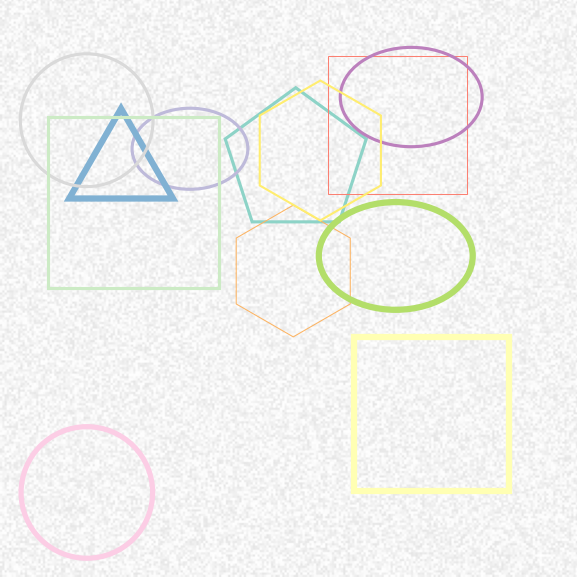[{"shape": "pentagon", "thickness": 1.5, "radius": 0.64, "center": [0.512, 0.719]}, {"shape": "square", "thickness": 3, "radius": 0.67, "center": [0.747, 0.282]}, {"shape": "oval", "thickness": 1.5, "radius": 0.5, "center": [0.329, 0.742]}, {"shape": "square", "thickness": 0.5, "radius": 0.6, "center": [0.689, 0.783]}, {"shape": "triangle", "thickness": 3, "radius": 0.52, "center": [0.21, 0.707]}, {"shape": "hexagon", "thickness": 0.5, "radius": 0.57, "center": [0.508, 0.53]}, {"shape": "oval", "thickness": 3, "radius": 0.67, "center": [0.685, 0.556]}, {"shape": "circle", "thickness": 2.5, "radius": 0.57, "center": [0.15, 0.146]}, {"shape": "circle", "thickness": 1.5, "radius": 0.57, "center": [0.15, 0.791]}, {"shape": "oval", "thickness": 1.5, "radius": 0.61, "center": [0.712, 0.831]}, {"shape": "square", "thickness": 1.5, "radius": 0.74, "center": [0.231, 0.649]}, {"shape": "hexagon", "thickness": 1, "radius": 0.61, "center": [0.555, 0.739]}]